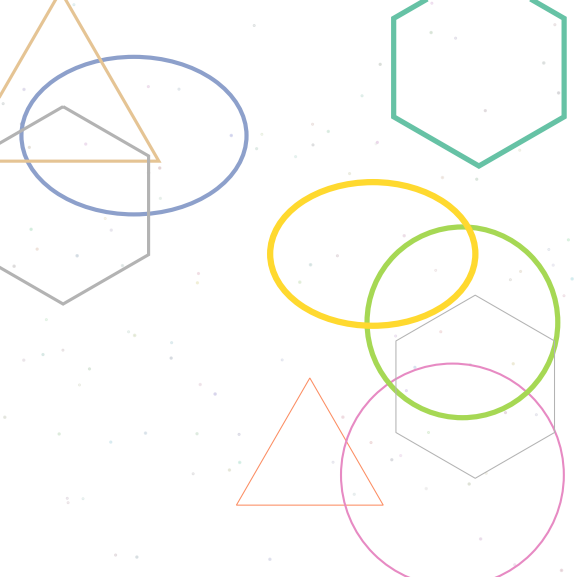[{"shape": "hexagon", "thickness": 2.5, "radius": 0.85, "center": [0.829, 0.882]}, {"shape": "triangle", "thickness": 0.5, "radius": 0.73, "center": [0.536, 0.198]}, {"shape": "oval", "thickness": 2, "radius": 0.97, "center": [0.232, 0.764]}, {"shape": "circle", "thickness": 1, "radius": 0.96, "center": [0.783, 0.177]}, {"shape": "circle", "thickness": 2.5, "radius": 0.83, "center": [0.801, 0.441]}, {"shape": "oval", "thickness": 3, "radius": 0.89, "center": [0.645, 0.559]}, {"shape": "triangle", "thickness": 1.5, "radius": 0.98, "center": [0.105, 0.818]}, {"shape": "hexagon", "thickness": 0.5, "radius": 0.79, "center": [0.823, 0.329]}, {"shape": "hexagon", "thickness": 1.5, "radius": 0.85, "center": [0.109, 0.644]}]